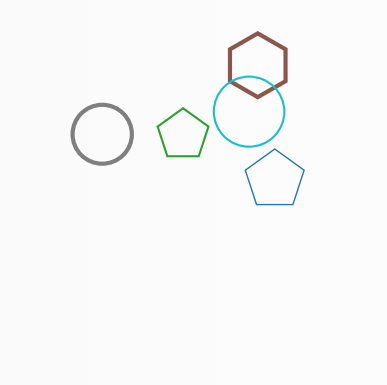[{"shape": "pentagon", "thickness": 1, "radius": 0.4, "center": [0.709, 0.533]}, {"shape": "pentagon", "thickness": 1.5, "radius": 0.34, "center": [0.472, 0.65]}, {"shape": "hexagon", "thickness": 3, "radius": 0.41, "center": [0.665, 0.831]}, {"shape": "circle", "thickness": 3, "radius": 0.38, "center": [0.264, 0.651]}, {"shape": "circle", "thickness": 1.5, "radius": 0.46, "center": [0.643, 0.71]}]